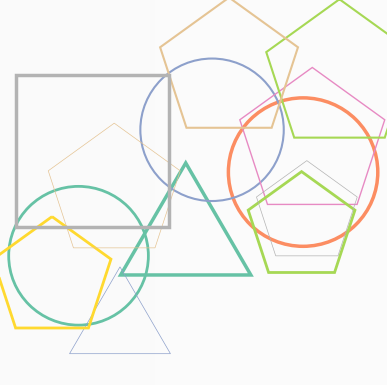[{"shape": "circle", "thickness": 2, "radius": 0.9, "center": [0.203, 0.336]}, {"shape": "triangle", "thickness": 2.5, "radius": 0.97, "center": [0.479, 0.383]}, {"shape": "circle", "thickness": 2.5, "radius": 0.96, "center": [0.782, 0.553]}, {"shape": "circle", "thickness": 1.5, "radius": 0.93, "center": [0.547, 0.663]}, {"shape": "triangle", "thickness": 0.5, "radius": 0.75, "center": [0.31, 0.156]}, {"shape": "pentagon", "thickness": 1, "radius": 0.98, "center": [0.806, 0.628]}, {"shape": "pentagon", "thickness": 1.5, "radius": 0.99, "center": [0.876, 0.803]}, {"shape": "pentagon", "thickness": 2, "radius": 0.72, "center": [0.778, 0.409]}, {"shape": "pentagon", "thickness": 2, "radius": 0.8, "center": [0.134, 0.277]}, {"shape": "pentagon", "thickness": 1.5, "radius": 0.94, "center": [0.591, 0.819]}, {"shape": "pentagon", "thickness": 0.5, "radius": 0.9, "center": [0.295, 0.501]}, {"shape": "square", "thickness": 2.5, "radius": 0.98, "center": [0.239, 0.607]}, {"shape": "pentagon", "thickness": 0.5, "radius": 0.68, "center": [0.792, 0.446]}]